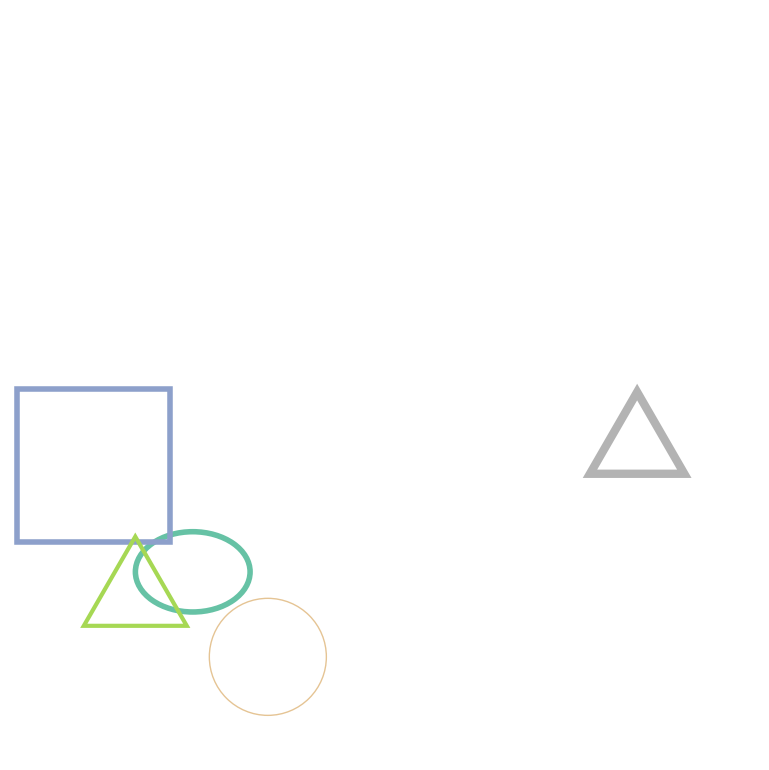[{"shape": "oval", "thickness": 2, "radius": 0.37, "center": [0.25, 0.257]}, {"shape": "square", "thickness": 2, "radius": 0.5, "center": [0.121, 0.396]}, {"shape": "triangle", "thickness": 1.5, "radius": 0.39, "center": [0.176, 0.226]}, {"shape": "circle", "thickness": 0.5, "radius": 0.38, "center": [0.348, 0.147]}, {"shape": "triangle", "thickness": 3, "radius": 0.35, "center": [0.827, 0.42]}]